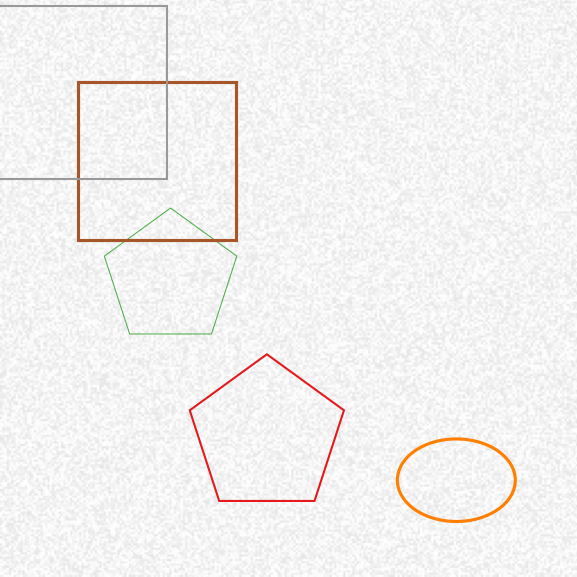[{"shape": "pentagon", "thickness": 1, "radius": 0.7, "center": [0.462, 0.245]}, {"shape": "pentagon", "thickness": 0.5, "radius": 0.6, "center": [0.295, 0.518]}, {"shape": "oval", "thickness": 1.5, "radius": 0.51, "center": [0.79, 0.168]}, {"shape": "square", "thickness": 1.5, "radius": 0.68, "center": [0.272, 0.72]}, {"shape": "square", "thickness": 1, "radius": 0.75, "center": [0.14, 0.838]}]